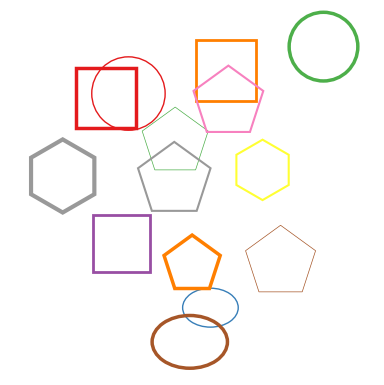[{"shape": "circle", "thickness": 1, "radius": 0.48, "center": [0.334, 0.757]}, {"shape": "square", "thickness": 2.5, "radius": 0.39, "center": [0.275, 0.745]}, {"shape": "oval", "thickness": 1, "radius": 0.36, "center": [0.547, 0.201]}, {"shape": "circle", "thickness": 2.5, "radius": 0.45, "center": [0.84, 0.879]}, {"shape": "pentagon", "thickness": 0.5, "radius": 0.45, "center": [0.455, 0.632]}, {"shape": "square", "thickness": 2, "radius": 0.37, "center": [0.314, 0.366]}, {"shape": "square", "thickness": 2, "radius": 0.39, "center": [0.586, 0.817]}, {"shape": "pentagon", "thickness": 2.5, "radius": 0.38, "center": [0.499, 0.313]}, {"shape": "hexagon", "thickness": 1.5, "radius": 0.39, "center": [0.682, 0.559]}, {"shape": "oval", "thickness": 2.5, "radius": 0.49, "center": [0.493, 0.112]}, {"shape": "pentagon", "thickness": 0.5, "radius": 0.48, "center": [0.729, 0.319]}, {"shape": "pentagon", "thickness": 1.5, "radius": 0.48, "center": [0.593, 0.734]}, {"shape": "pentagon", "thickness": 1.5, "radius": 0.5, "center": [0.453, 0.532]}, {"shape": "hexagon", "thickness": 3, "radius": 0.47, "center": [0.163, 0.543]}]